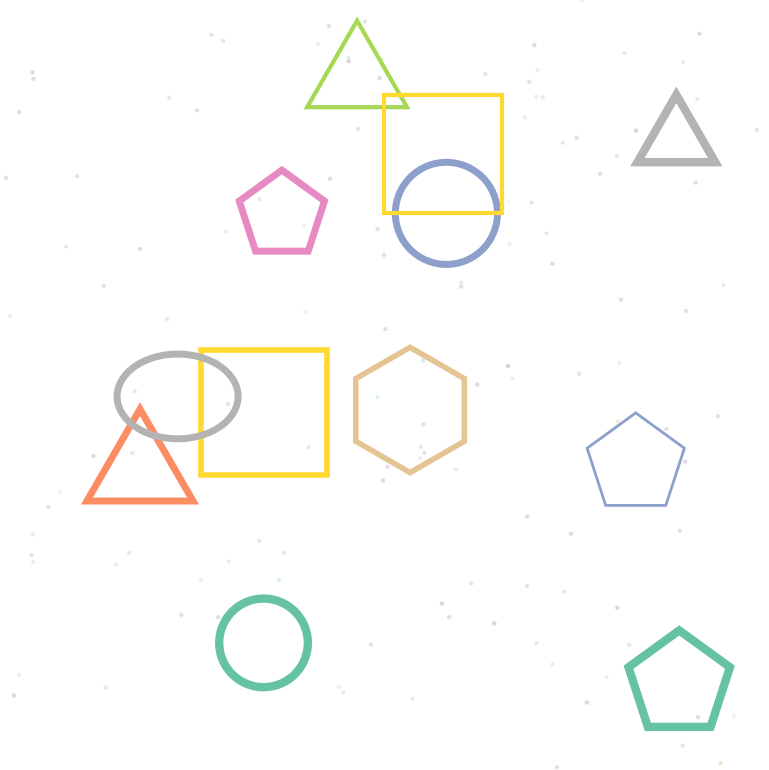[{"shape": "pentagon", "thickness": 3, "radius": 0.35, "center": [0.882, 0.112]}, {"shape": "circle", "thickness": 3, "radius": 0.29, "center": [0.342, 0.165]}, {"shape": "triangle", "thickness": 2.5, "radius": 0.4, "center": [0.182, 0.389]}, {"shape": "pentagon", "thickness": 1, "radius": 0.33, "center": [0.826, 0.397]}, {"shape": "circle", "thickness": 2.5, "radius": 0.33, "center": [0.58, 0.723]}, {"shape": "pentagon", "thickness": 2.5, "radius": 0.29, "center": [0.366, 0.721]}, {"shape": "triangle", "thickness": 1.5, "radius": 0.37, "center": [0.464, 0.898]}, {"shape": "square", "thickness": 1.5, "radius": 0.38, "center": [0.576, 0.8]}, {"shape": "square", "thickness": 2, "radius": 0.41, "center": [0.343, 0.464]}, {"shape": "hexagon", "thickness": 2, "radius": 0.41, "center": [0.533, 0.468]}, {"shape": "triangle", "thickness": 3, "radius": 0.29, "center": [0.878, 0.819]}, {"shape": "oval", "thickness": 2.5, "radius": 0.39, "center": [0.231, 0.485]}]